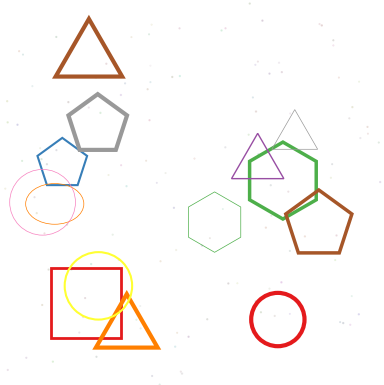[{"shape": "circle", "thickness": 3, "radius": 0.35, "center": [0.722, 0.17]}, {"shape": "square", "thickness": 2, "radius": 0.45, "center": [0.224, 0.214]}, {"shape": "pentagon", "thickness": 1.5, "radius": 0.34, "center": [0.162, 0.574]}, {"shape": "hexagon", "thickness": 2.5, "radius": 0.5, "center": [0.735, 0.531]}, {"shape": "hexagon", "thickness": 0.5, "radius": 0.39, "center": [0.557, 0.423]}, {"shape": "triangle", "thickness": 1, "radius": 0.39, "center": [0.669, 0.575]}, {"shape": "triangle", "thickness": 3, "radius": 0.46, "center": [0.329, 0.143]}, {"shape": "oval", "thickness": 0.5, "radius": 0.38, "center": [0.142, 0.47]}, {"shape": "circle", "thickness": 1.5, "radius": 0.44, "center": [0.256, 0.258]}, {"shape": "triangle", "thickness": 3, "radius": 0.5, "center": [0.231, 0.851]}, {"shape": "pentagon", "thickness": 2.5, "radius": 0.45, "center": [0.828, 0.416]}, {"shape": "circle", "thickness": 0.5, "radius": 0.43, "center": [0.111, 0.475]}, {"shape": "triangle", "thickness": 0.5, "radius": 0.34, "center": [0.766, 0.647]}, {"shape": "pentagon", "thickness": 3, "radius": 0.4, "center": [0.254, 0.675]}]